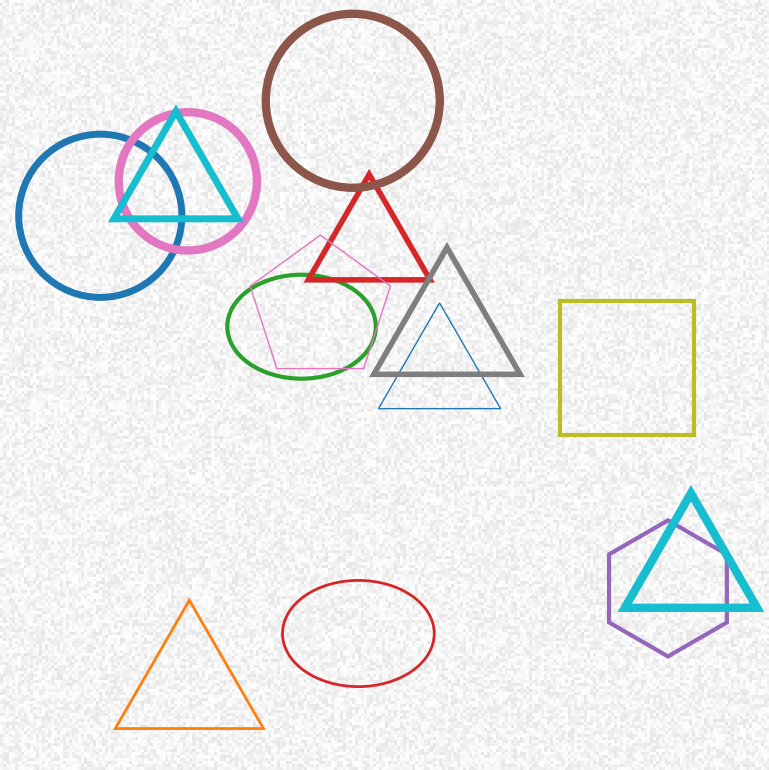[{"shape": "triangle", "thickness": 0.5, "radius": 0.46, "center": [0.571, 0.515]}, {"shape": "circle", "thickness": 2.5, "radius": 0.53, "center": [0.13, 0.72]}, {"shape": "triangle", "thickness": 1, "radius": 0.56, "center": [0.246, 0.109]}, {"shape": "oval", "thickness": 1.5, "radius": 0.48, "center": [0.392, 0.576]}, {"shape": "triangle", "thickness": 2, "radius": 0.46, "center": [0.479, 0.682]}, {"shape": "oval", "thickness": 1, "radius": 0.49, "center": [0.465, 0.177]}, {"shape": "hexagon", "thickness": 1.5, "radius": 0.44, "center": [0.867, 0.236]}, {"shape": "circle", "thickness": 3, "radius": 0.56, "center": [0.458, 0.869]}, {"shape": "pentagon", "thickness": 0.5, "radius": 0.48, "center": [0.416, 0.599]}, {"shape": "circle", "thickness": 3, "radius": 0.45, "center": [0.244, 0.764]}, {"shape": "triangle", "thickness": 2, "radius": 0.55, "center": [0.581, 0.569]}, {"shape": "square", "thickness": 1.5, "radius": 0.44, "center": [0.814, 0.522]}, {"shape": "triangle", "thickness": 3, "radius": 0.5, "center": [0.897, 0.26]}, {"shape": "triangle", "thickness": 2.5, "radius": 0.47, "center": [0.228, 0.762]}]